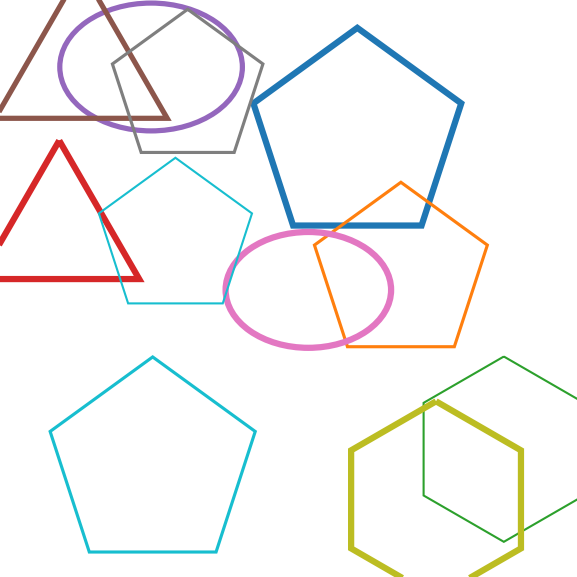[{"shape": "pentagon", "thickness": 3, "radius": 0.95, "center": [0.619, 0.762]}, {"shape": "pentagon", "thickness": 1.5, "radius": 0.79, "center": [0.694, 0.526]}, {"shape": "hexagon", "thickness": 1, "radius": 0.8, "center": [0.872, 0.221]}, {"shape": "triangle", "thickness": 3, "radius": 0.8, "center": [0.103, 0.596]}, {"shape": "oval", "thickness": 2.5, "radius": 0.79, "center": [0.262, 0.883]}, {"shape": "triangle", "thickness": 2.5, "radius": 0.86, "center": [0.141, 0.88]}, {"shape": "oval", "thickness": 3, "radius": 0.72, "center": [0.534, 0.497]}, {"shape": "pentagon", "thickness": 1.5, "radius": 0.69, "center": [0.325, 0.846]}, {"shape": "hexagon", "thickness": 3, "radius": 0.85, "center": [0.755, 0.134]}, {"shape": "pentagon", "thickness": 1, "radius": 0.7, "center": [0.304, 0.587]}, {"shape": "pentagon", "thickness": 1.5, "radius": 0.93, "center": [0.264, 0.194]}]